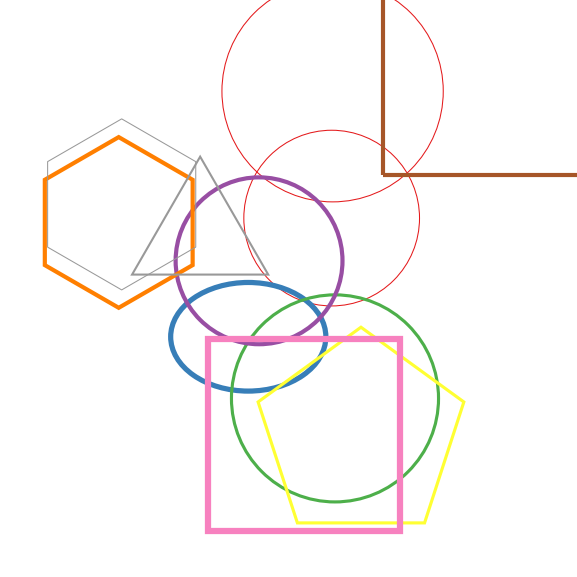[{"shape": "circle", "thickness": 0.5, "radius": 0.96, "center": [0.576, 0.841]}, {"shape": "circle", "thickness": 0.5, "radius": 0.76, "center": [0.574, 0.621]}, {"shape": "oval", "thickness": 2.5, "radius": 0.67, "center": [0.43, 0.416]}, {"shape": "circle", "thickness": 1.5, "radius": 0.9, "center": [0.58, 0.309]}, {"shape": "circle", "thickness": 2, "radius": 0.72, "center": [0.449, 0.548]}, {"shape": "hexagon", "thickness": 2, "radius": 0.74, "center": [0.206, 0.614]}, {"shape": "pentagon", "thickness": 1.5, "radius": 0.94, "center": [0.625, 0.245]}, {"shape": "square", "thickness": 2, "radius": 0.88, "center": [0.839, 0.873]}, {"shape": "square", "thickness": 3, "radius": 0.83, "center": [0.526, 0.245]}, {"shape": "triangle", "thickness": 1, "radius": 0.68, "center": [0.347, 0.592]}, {"shape": "hexagon", "thickness": 0.5, "radius": 0.74, "center": [0.211, 0.645]}]